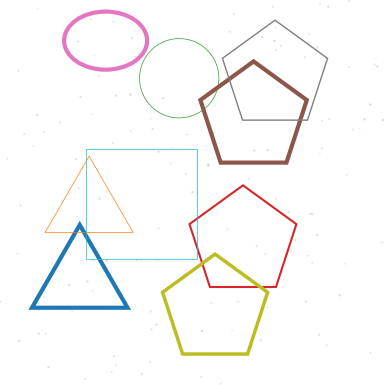[{"shape": "triangle", "thickness": 3, "radius": 0.72, "center": [0.207, 0.272]}, {"shape": "triangle", "thickness": 0.5, "radius": 0.66, "center": [0.232, 0.462]}, {"shape": "circle", "thickness": 0.5, "radius": 0.52, "center": [0.466, 0.797]}, {"shape": "pentagon", "thickness": 1.5, "radius": 0.73, "center": [0.631, 0.373]}, {"shape": "pentagon", "thickness": 3, "radius": 0.73, "center": [0.659, 0.695]}, {"shape": "oval", "thickness": 3, "radius": 0.54, "center": [0.274, 0.894]}, {"shape": "pentagon", "thickness": 1, "radius": 0.72, "center": [0.714, 0.804]}, {"shape": "pentagon", "thickness": 2.5, "radius": 0.72, "center": [0.559, 0.196]}, {"shape": "square", "thickness": 0.5, "radius": 0.72, "center": [0.368, 0.469]}]